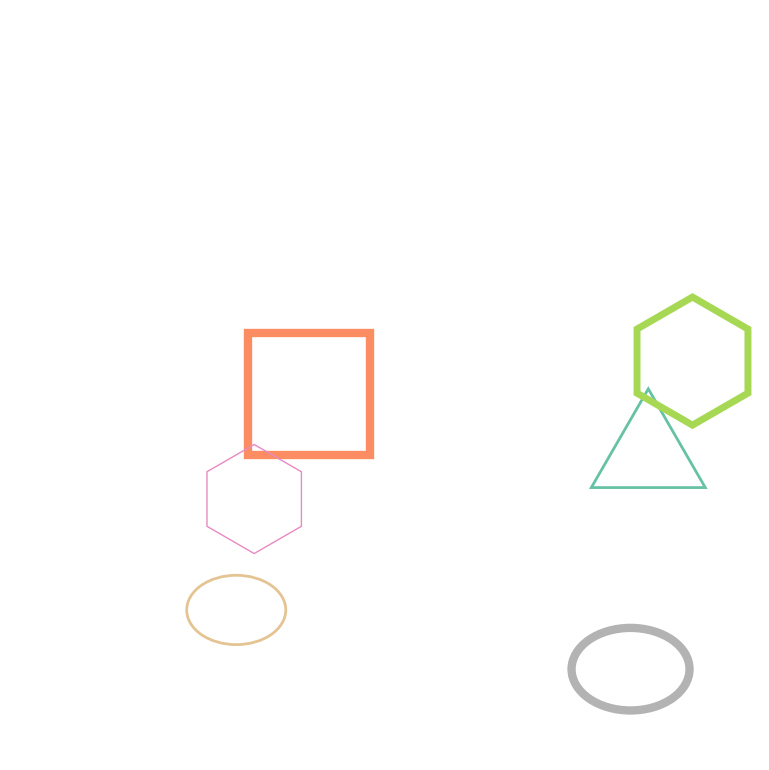[{"shape": "triangle", "thickness": 1, "radius": 0.43, "center": [0.842, 0.41]}, {"shape": "square", "thickness": 3, "radius": 0.4, "center": [0.402, 0.489]}, {"shape": "hexagon", "thickness": 0.5, "radius": 0.35, "center": [0.33, 0.352]}, {"shape": "hexagon", "thickness": 2.5, "radius": 0.42, "center": [0.899, 0.531]}, {"shape": "oval", "thickness": 1, "radius": 0.32, "center": [0.307, 0.208]}, {"shape": "oval", "thickness": 3, "radius": 0.38, "center": [0.819, 0.131]}]